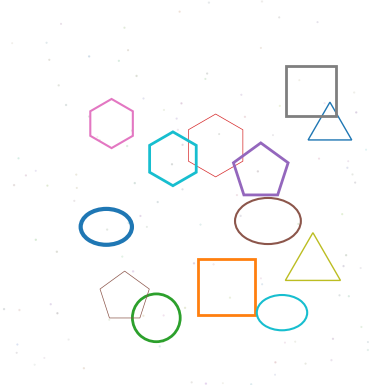[{"shape": "triangle", "thickness": 1, "radius": 0.33, "center": [0.857, 0.669]}, {"shape": "oval", "thickness": 3, "radius": 0.33, "center": [0.276, 0.411]}, {"shape": "square", "thickness": 2, "radius": 0.36, "center": [0.588, 0.255]}, {"shape": "circle", "thickness": 2, "radius": 0.31, "center": [0.406, 0.175]}, {"shape": "hexagon", "thickness": 0.5, "radius": 0.41, "center": [0.56, 0.622]}, {"shape": "pentagon", "thickness": 2, "radius": 0.37, "center": [0.677, 0.554]}, {"shape": "oval", "thickness": 1.5, "radius": 0.43, "center": [0.696, 0.426]}, {"shape": "pentagon", "thickness": 0.5, "radius": 0.34, "center": [0.324, 0.229]}, {"shape": "hexagon", "thickness": 1.5, "radius": 0.32, "center": [0.29, 0.679]}, {"shape": "square", "thickness": 2, "radius": 0.32, "center": [0.809, 0.764]}, {"shape": "triangle", "thickness": 1, "radius": 0.41, "center": [0.813, 0.313]}, {"shape": "hexagon", "thickness": 2, "radius": 0.35, "center": [0.449, 0.588]}, {"shape": "oval", "thickness": 1.5, "radius": 0.33, "center": [0.732, 0.188]}]